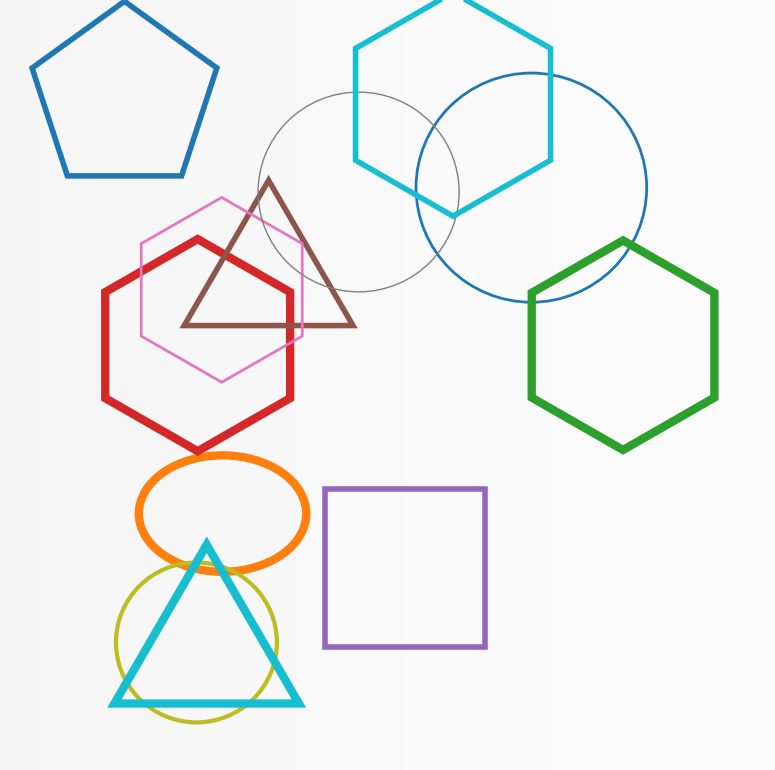[{"shape": "pentagon", "thickness": 2, "radius": 0.63, "center": [0.161, 0.873]}, {"shape": "circle", "thickness": 1, "radius": 0.74, "center": [0.686, 0.756]}, {"shape": "oval", "thickness": 3, "radius": 0.54, "center": [0.287, 0.333]}, {"shape": "hexagon", "thickness": 3, "radius": 0.68, "center": [0.804, 0.552]}, {"shape": "hexagon", "thickness": 3, "radius": 0.69, "center": [0.255, 0.552]}, {"shape": "square", "thickness": 2, "radius": 0.51, "center": [0.523, 0.262]}, {"shape": "triangle", "thickness": 2, "radius": 0.63, "center": [0.347, 0.64]}, {"shape": "hexagon", "thickness": 1, "radius": 0.6, "center": [0.286, 0.624]}, {"shape": "circle", "thickness": 0.5, "radius": 0.65, "center": [0.463, 0.751]}, {"shape": "circle", "thickness": 1.5, "radius": 0.52, "center": [0.253, 0.166]}, {"shape": "hexagon", "thickness": 2, "radius": 0.73, "center": [0.585, 0.865]}, {"shape": "triangle", "thickness": 3, "radius": 0.69, "center": [0.267, 0.155]}]